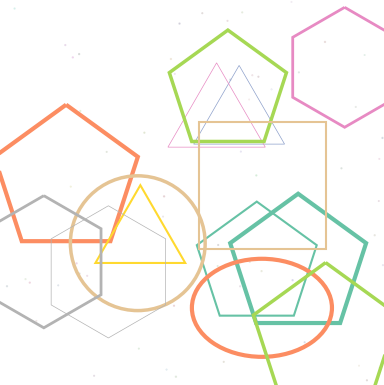[{"shape": "pentagon", "thickness": 3, "radius": 0.93, "center": [0.774, 0.311]}, {"shape": "pentagon", "thickness": 1.5, "radius": 0.82, "center": [0.667, 0.313]}, {"shape": "pentagon", "thickness": 3, "radius": 0.98, "center": [0.172, 0.532]}, {"shape": "oval", "thickness": 3, "radius": 0.91, "center": [0.68, 0.2]}, {"shape": "triangle", "thickness": 0.5, "radius": 0.68, "center": [0.621, 0.694]}, {"shape": "triangle", "thickness": 0.5, "radius": 0.73, "center": [0.563, 0.691]}, {"shape": "hexagon", "thickness": 2, "radius": 0.78, "center": [0.895, 0.825]}, {"shape": "pentagon", "thickness": 2.5, "radius": 0.8, "center": [0.592, 0.762]}, {"shape": "pentagon", "thickness": 2.5, "radius": 0.99, "center": [0.846, 0.121]}, {"shape": "triangle", "thickness": 1.5, "radius": 0.67, "center": [0.365, 0.384]}, {"shape": "square", "thickness": 1.5, "radius": 0.82, "center": [0.682, 0.518]}, {"shape": "circle", "thickness": 2.5, "radius": 0.88, "center": [0.358, 0.368]}, {"shape": "hexagon", "thickness": 2, "radius": 0.86, "center": [0.114, 0.32]}, {"shape": "hexagon", "thickness": 0.5, "radius": 0.86, "center": [0.282, 0.294]}]